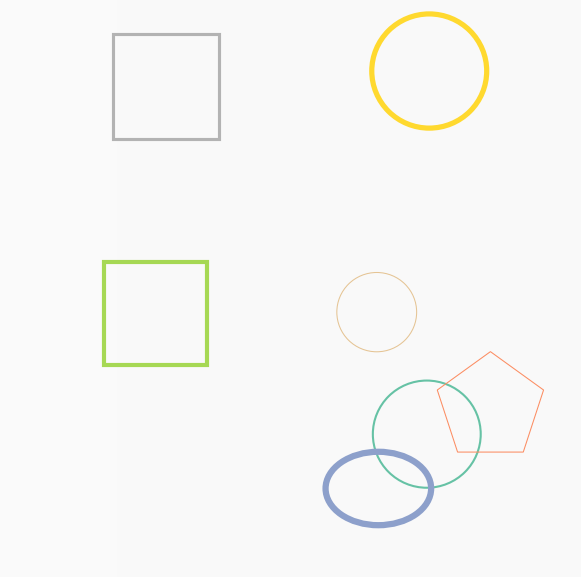[{"shape": "circle", "thickness": 1, "radius": 0.46, "center": [0.734, 0.247]}, {"shape": "pentagon", "thickness": 0.5, "radius": 0.48, "center": [0.844, 0.294]}, {"shape": "oval", "thickness": 3, "radius": 0.45, "center": [0.651, 0.153]}, {"shape": "square", "thickness": 2, "radius": 0.44, "center": [0.267, 0.456]}, {"shape": "circle", "thickness": 2.5, "radius": 0.49, "center": [0.738, 0.876]}, {"shape": "circle", "thickness": 0.5, "radius": 0.34, "center": [0.648, 0.459]}, {"shape": "square", "thickness": 1.5, "radius": 0.46, "center": [0.286, 0.849]}]